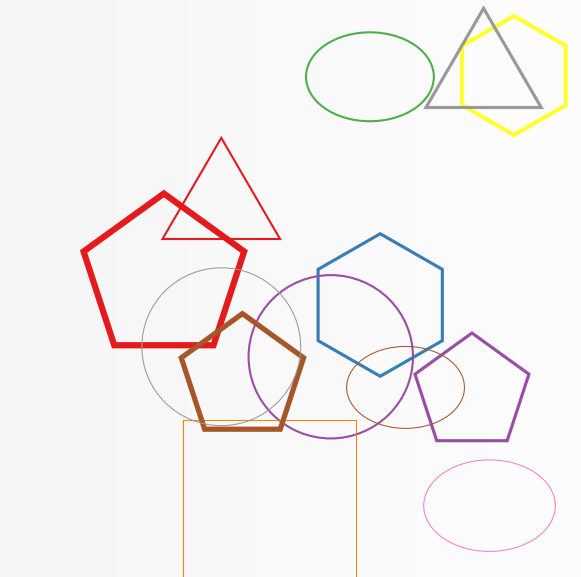[{"shape": "pentagon", "thickness": 3, "radius": 0.73, "center": [0.282, 0.519]}, {"shape": "triangle", "thickness": 1, "radius": 0.58, "center": [0.381, 0.644]}, {"shape": "hexagon", "thickness": 1.5, "radius": 0.62, "center": [0.654, 0.471]}, {"shape": "oval", "thickness": 1, "radius": 0.55, "center": [0.636, 0.866]}, {"shape": "circle", "thickness": 1, "radius": 0.71, "center": [0.569, 0.381]}, {"shape": "pentagon", "thickness": 1.5, "radius": 0.52, "center": [0.812, 0.319]}, {"shape": "square", "thickness": 0.5, "radius": 0.75, "center": [0.464, 0.123]}, {"shape": "hexagon", "thickness": 2, "radius": 0.51, "center": [0.884, 0.868]}, {"shape": "pentagon", "thickness": 2.5, "radius": 0.55, "center": [0.417, 0.345]}, {"shape": "oval", "thickness": 0.5, "radius": 0.51, "center": [0.698, 0.328]}, {"shape": "oval", "thickness": 0.5, "radius": 0.57, "center": [0.842, 0.124]}, {"shape": "triangle", "thickness": 1.5, "radius": 0.57, "center": [0.832, 0.87]}, {"shape": "circle", "thickness": 0.5, "radius": 0.68, "center": [0.381, 0.399]}]